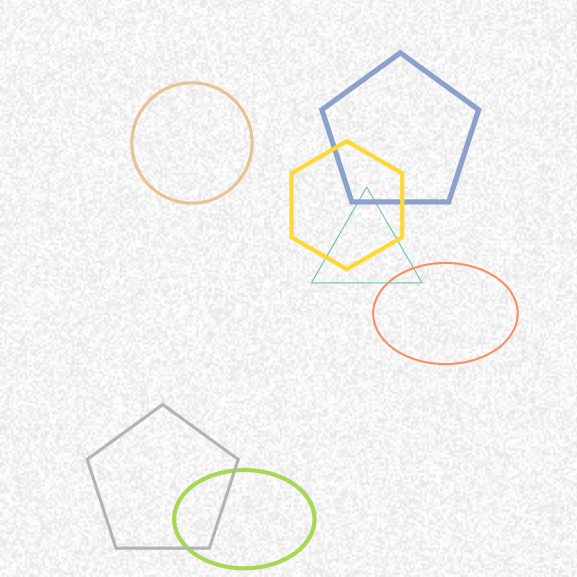[{"shape": "triangle", "thickness": 0.5, "radius": 0.55, "center": [0.635, 0.565]}, {"shape": "oval", "thickness": 1, "radius": 0.63, "center": [0.771, 0.456]}, {"shape": "pentagon", "thickness": 2.5, "radius": 0.71, "center": [0.693, 0.765]}, {"shape": "oval", "thickness": 2, "radius": 0.61, "center": [0.423, 0.1]}, {"shape": "hexagon", "thickness": 2, "radius": 0.55, "center": [0.601, 0.644]}, {"shape": "circle", "thickness": 1.5, "radius": 0.52, "center": [0.332, 0.752]}, {"shape": "pentagon", "thickness": 1.5, "radius": 0.69, "center": [0.282, 0.161]}]